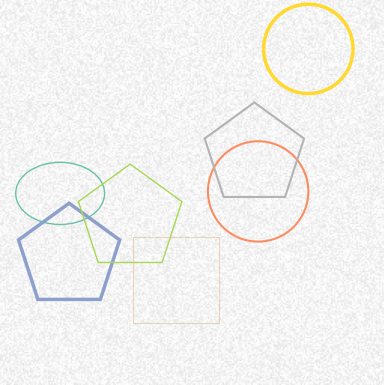[{"shape": "oval", "thickness": 1, "radius": 0.58, "center": [0.156, 0.498]}, {"shape": "circle", "thickness": 1.5, "radius": 0.65, "center": [0.671, 0.503]}, {"shape": "pentagon", "thickness": 2.5, "radius": 0.69, "center": [0.179, 0.334]}, {"shape": "pentagon", "thickness": 1, "radius": 0.71, "center": [0.338, 0.433]}, {"shape": "circle", "thickness": 2.5, "radius": 0.58, "center": [0.801, 0.873]}, {"shape": "square", "thickness": 0.5, "radius": 0.56, "center": [0.458, 0.273]}, {"shape": "pentagon", "thickness": 1.5, "radius": 0.68, "center": [0.661, 0.598]}]